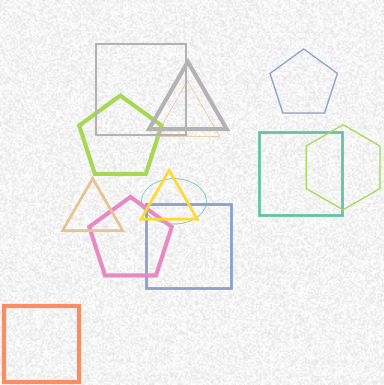[{"shape": "square", "thickness": 2, "radius": 0.54, "center": [0.781, 0.55]}, {"shape": "oval", "thickness": 0.5, "radius": 0.42, "center": [0.452, 0.477]}, {"shape": "square", "thickness": 3, "radius": 0.49, "center": [0.108, 0.106]}, {"shape": "pentagon", "thickness": 1, "radius": 0.46, "center": [0.789, 0.781]}, {"shape": "square", "thickness": 2, "radius": 0.55, "center": [0.49, 0.361]}, {"shape": "pentagon", "thickness": 3, "radius": 0.56, "center": [0.339, 0.376]}, {"shape": "pentagon", "thickness": 3, "radius": 0.56, "center": [0.313, 0.639]}, {"shape": "hexagon", "thickness": 1, "radius": 0.55, "center": [0.891, 0.566]}, {"shape": "triangle", "thickness": 2, "radius": 0.42, "center": [0.439, 0.473]}, {"shape": "triangle", "thickness": 2, "radius": 0.45, "center": [0.241, 0.446]}, {"shape": "triangle", "thickness": 0.5, "radius": 0.48, "center": [0.487, 0.694]}, {"shape": "square", "thickness": 1.5, "radius": 0.59, "center": [0.366, 0.767]}, {"shape": "triangle", "thickness": 3, "radius": 0.58, "center": [0.488, 0.723]}]